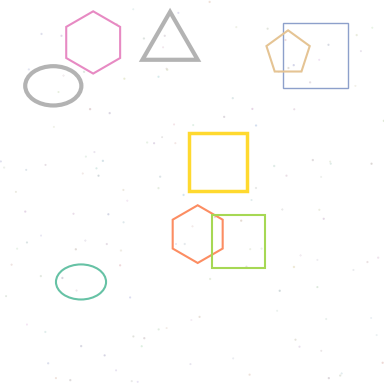[{"shape": "oval", "thickness": 1.5, "radius": 0.33, "center": [0.21, 0.268]}, {"shape": "hexagon", "thickness": 1.5, "radius": 0.37, "center": [0.513, 0.392]}, {"shape": "square", "thickness": 1, "radius": 0.42, "center": [0.82, 0.856]}, {"shape": "hexagon", "thickness": 1.5, "radius": 0.4, "center": [0.242, 0.89]}, {"shape": "square", "thickness": 1.5, "radius": 0.34, "center": [0.62, 0.372]}, {"shape": "square", "thickness": 2.5, "radius": 0.37, "center": [0.566, 0.58]}, {"shape": "pentagon", "thickness": 1.5, "radius": 0.3, "center": [0.748, 0.862]}, {"shape": "triangle", "thickness": 3, "radius": 0.41, "center": [0.442, 0.886]}, {"shape": "oval", "thickness": 3, "radius": 0.36, "center": [0.138, 0.777]}]